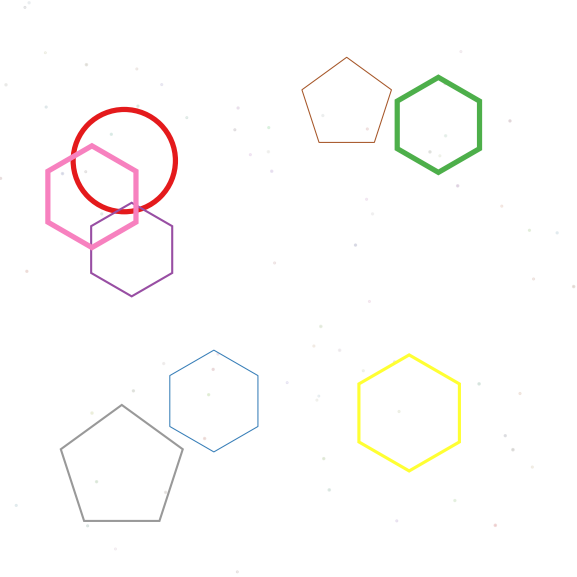[{"shape": "circle", "thickness": 2.5, "radius": 0.44, "center": [0.215, 0.721]}, {"shape": "hexagon", "thickness": 0.5, "radius": 0.44, "center": [0.37, 0.305]}, {"shape": "hexagon", "thickness": 2.5, "radius": 0.41, "center": [0.759, 0.783]}, {"shape": "hexagon", "thickness": 1, "radius": 0.41, "center": [0.228, 0.567]}, {"shape": "hexagon", "thickness": 1.5, "radius": 0.5, "center": [0.708, 0.284]}, {"shape": "pentagon", "thickness": 0.5, "radius": 0.41, "center": [0.6, 0.818]}, {"shape": "hexagon", "thickness": 2.5, "radius": 0.44, "center": [0.159, 0.659]}, {"shape": "pentagon", "thickness": 1, "radius": 0.56, "center": [0.211, 0.187]}]